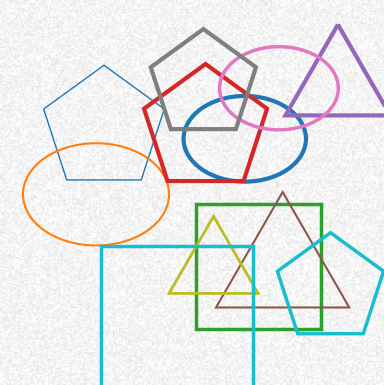[{"shape": "oval", "thickness": 3, "radius": 0.79, "center": [0.636, 0.639]}, {"shape": "pentagon", "thickness": 1, "radius": 0.82, "center": [0.27, 0.666]}, {"shape": "oval", "thickness": 1.5, "radius": 0.95, "center": [0.249, 0.495]}, {"shape": "square", "thickness": 2.5, "radius": 0.81, "center": [0.672, 0.307]}, {"shape": "pentagon", "thickness": 3, "radius": 0.84, "center": [0.534, 0.666]}, {"shape": "triangle", "thickness": 3, "radius": 0.79, "center": [0.878, 0.779]}, {"shape": "triangle", "thickness": 1.5, "radius": 1.0, "center": [0.734, 0.301]}, {"shape": "oval", "thickness": 2.5, "radius": 0.77, "center": [0.725, 0.771]}, {"shape": "pentagon", "thickness": 3, "radius": 0.72, "center": [0.528, 0.781]}, {"shape": "triangle", "thickness": 2, "radius": 0.67, "center": [0.555, 0.305]}, {"shape": "square", "thickness": 2.5, "radius": 0.99, "center": [0.461, 0.163]}, {"shape": "pentagon", "thickness": 2.5, "radius": 0.72, "center": [0.858, 0.251]}]